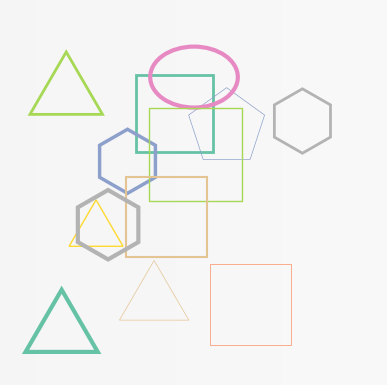[{"shape": "triangle", "thickness": 3, "radius": 0.54, "center": [0.159, 0.14]}, {"shape": "square", "thickness": 2, "radius": 0.5, "center": [0.451, 0.706]}, {"shape": "square", "thickness": 0.5, "radius": 0.53, "center": [0.646, 0.209]}, {"shape": "hexagon", "thickness": 2.5, "radius": 0.42, "center": [0.329, 0.581]}, {"shape": "pentagon", "thickness": 0.5, "radius": 0.52, "center": [0.585, 0.669]}, {"shape": "oval", "thickness": 3, "radius": 0.57, "center": [0.501, 0.8]}, {"shape": "square", "thickness": 1, "radius": 0.6, "center": [0.504, 0.599]}, {"shape": "triangle", "thickness": 2, "radius": 0.54, "center": [0.171, 0.757]}, {"shape": "triangle", "thickness": 1, "radius": 0.4, "center": [0.248, 0.4]}, {"shape": "square", "thickness": 1.5, "radius": 0.52, "center": [0.43, 0.437]}, {"shape": "triangle", "thickness": 0.5, "radius": 0.52, "center": [0.398, 0.22]}, {"shape": "hexagon", "thickness": 3, "radius": 0.45, "center": [0.279, 0.416]}, {"shape": "hexagon", "thickness": 2, "radius": 0.42, "center": [0.78, 0.686]}]